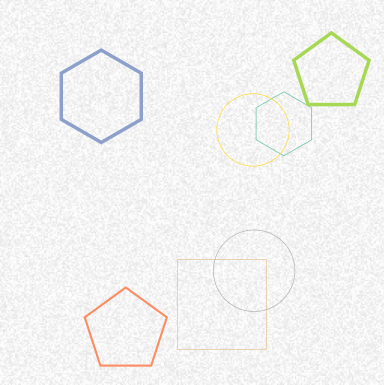[{"shape": "hexagon", "thickness": 0.5, "radius": 0.42, "center": [0.737, 0.678]}, {"shape": "pentagon", "thickness": 1.5, "radius": 0.56, "center": [0.327, 0.141]}, {"shape": "hexagon", "thickness": 2.5, "radius": 0.6, "center": [0.263, 0.75]}, {"shape": "pentagon", "thickness": 2.5, "radius": 0.51, "center": [0.861, 0.812]}, {"shape": "circle", "thickness": 0.5, "radius": 0.47, "center": [0.657, 0.663]}, {"shape": "square", "thickness": 0.5, "radius": 0.58, "center": [0.575, 0.211]}, {"shape": "circle", "thickness": 0.5, "radius": 0.53, "center": [0.66, 0.297]}]